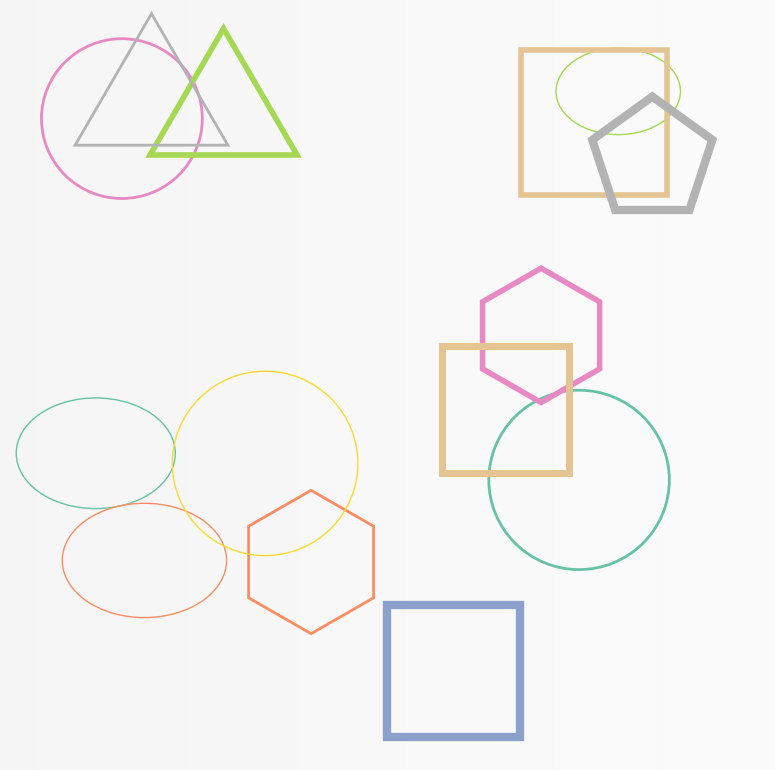[{"shape": "oval", "thickness": 0.5, "radius": 0.51, "center": [0.124, 0.411]}, {"shape": "circle", "thickness": 1, "radius": 0.58, "center": [0.747, 0.377]}, {"shape": "oval", "thickness": 0.5, "radius": 0.53, "center": [0.186, 0.272]}, {"shape": "hexagon", "thickness": 1, "radius": 0.47, "center": [0.401, 0.27]}, {"shape": "square", "thickness": 3, "radius": 0.43, "center": [0.585, 0.128]}, {"shape": "circle", "thickness": 1, "radius": 0.52, "center": [0.157, 0.846]}, {"shape": "hexagon", "thickness": 2, "radius": 0.44, "center": [0.698, 0.564]}, {"shape": "oval", "thickness": 0.5, "radius": 0.4, "center": [0.798, 0.881]}, {"shape": "triangle", "thickness": 2, "radius": 0.55, "center": [0.288, 0.853]}, {"shape": "circle", "thickness": 0.5, "radius": 0.6, "center": [0.342, 0.398]}, {"shape": "square", "thickness": 2.5, "radius": 0.41, "center": [0.652, 0.468]}, {"shape": "square", "thickness": 2, "radius": 0.47, "center": [0.767, 0.841]}, {"shape": "pentagon", "thickness": 3, "radius": 0.41, "center": [0.842, 0.793]}, {"shape": "triangle", "thickness": 1, "radius": 0.57, "center": [0.195, 0.868]}]